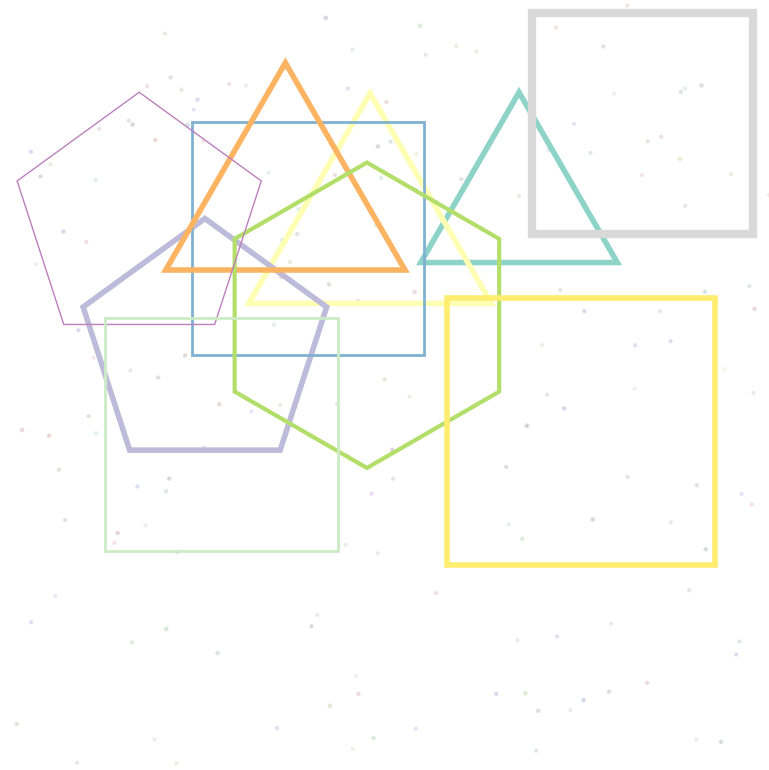[{"shape": "triangle", "thickness": 2, "radius": 0.74, "center": [0.674, 0.733]}, {"shape": "triangle", "thickness": 2, "radius": 0.91, "center": [0.481, 0.697]}, {"shape": "pentagon", "thickness": 2, "radius": 0.83, "center": [0.266, 0.55]}, {"shape": "square", "thickness": 1, "radius": 0.75, "center": [0.4, 0.69]}, {"shape": "triangle", "thickness": 2, "radius": 0.9, "center": [0.371, 0.739]}, {"shape": "hexagon", "thickness": 1.5, "radius": 0.99, "center": [0.477, 0.591]}, {"shape": "square", "thickness": 3, "radius": 0.72, "center": [0.835, 0.84]}, {"shape": "pentagon", "thickness": 0.5, "radius": 0.83, "center": [0.181, 0.713]}, {"shape": "square", "thickness": 1, "radius": 0.76, "center": [0.288, 0.436]}, {"shape": "square", "thickness": 2, "radius": 0.87, "center": [0.754, 0.44]}]